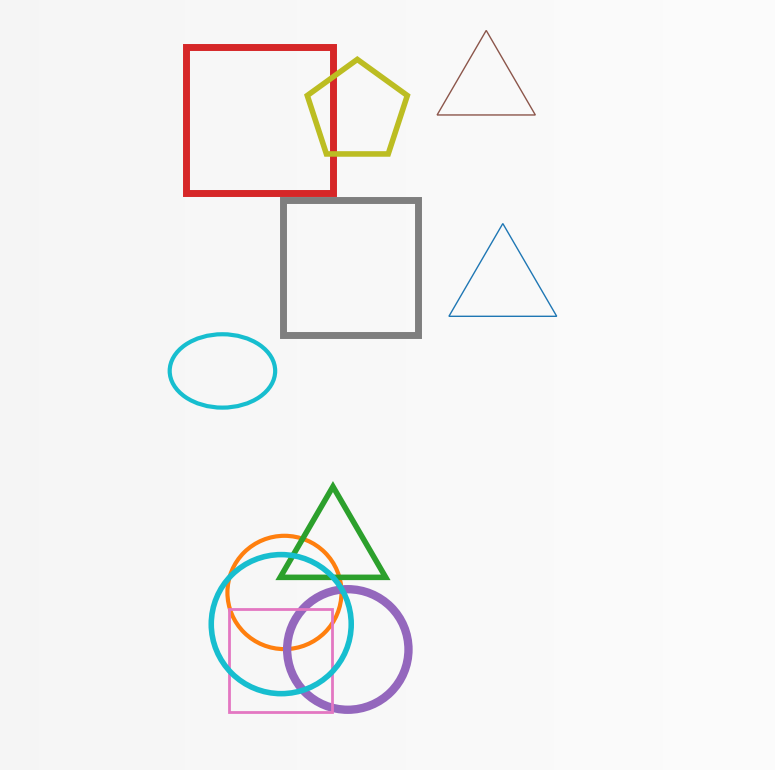[{"shape": "triangle", "thickness": 0.5, "radius": 0.4, "center": [0.649, 0.629]}, {"shape": "circle", "thickness": 1.5, "radius": 0.37, "center": [0.367, 0.231]}, {"shape": "triangle", "thickness": 2, "radius": 0.39, "center": [0.43, 0.289]}, {"shape": "square", "thickness": 2.5, "radius": 0.47, "center": [0.335, 0.844]}, {"shape": "circle", "thickness": 3, "radius": 0.39, "center": [0.449, 0.157]}, {"shape": "triangle", "thickness": 0.5, "radius": 0.37, "center": [0.627, 0.887]}, {"shape": "square", "thickness": 1, "radius": 0.33, "center": [0.362, 0.142]}, {"shape": "square", "thickness": 2.5, "radius": 0.44, "center": [0.452, 0.653]}, {"shape": "pentagon", "thickness": 2, "radius": 0.34, "center": [0.461, 0.855]}, {"shape": "oval", "thickness": 1.5, "radius": 0.34, "center": [0.287, 0.518]}, {"shape": "circle", "thickness": 2, "radius": 0.45, "center": [0.363, 0.189]}]